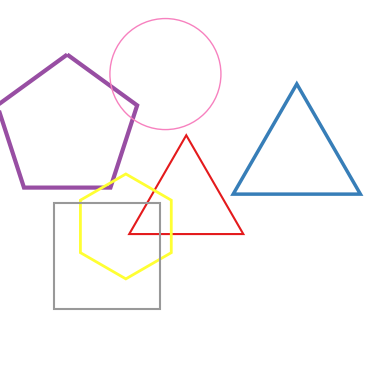[{"shape": "triangle", "thickness": 1.5, "radius": 0.86, "center": [0.484, 0.478]}, {"shape": "triangle", "thickness": 2.5, "radius": 0.95, "center": [0.771, 0.591]}, {"shape": "pentagon", "thickness": 3, "radius": 0.96, "center": [0.175, 0.667]}, {"shape": "hexagon", "thickness": 2, "radius": 0.68, "center": [0.327, 0.412]}, {"shape": "circle", "thickness": 1, "radius": 0.72, "center": [0.43, 0.808]}, {"shape": "square", "thickness": 1.5, "radius": 0.69, "center": [0.279, 0.335]}]